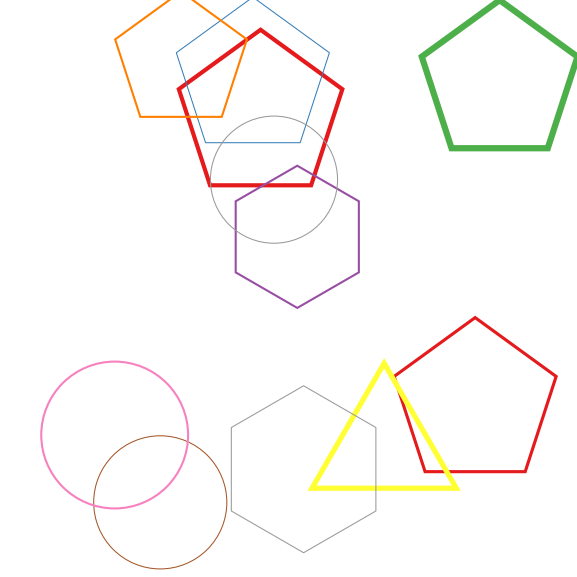[{"shape": "pentagon", "thickness": 1.5, "radius": 0.74, "center": [0.823, 0.302]}, {"shape": "pentagon", "thickness": 2, "radius": 0.74, "center": [0.451, 0.799]}, {"shape": "pentagon", "thickness": 0.5, "radius": 0.7, "center": [0.438, 0.865]}, {"shape": "pentagon", "thickness": 3, "radius": 0.71, "center": [0.865, 0.857]}, {"shape": "hexagon", "thickness": 1, "radius": 0.62, "center": [0.515, 0.589]}, {"shape": "pentagon", "thickness": 1, "radius": 0.6, "center": [0.313, 0.894]}, {"shape": "triangle", "thickness": 2.5, "radius": 0.72, "center": [0.665, 0.226]}, {"shape": "circle", "thickness": 0.5, "radius": 0.58, "center": [0.278, 0.129]}, {"shape": "circle", "thickness": 1, "radius": 0.64, "center": [0.199, 0.246]}, {"shape": "hexagon", "thickness": 0.5, "radius": 0.72, "center": [0.526, 0.187]}, {"shape": "circle", "thickness": 0.5, "radius": 0.55, "center": [0.474, 0.688]}]